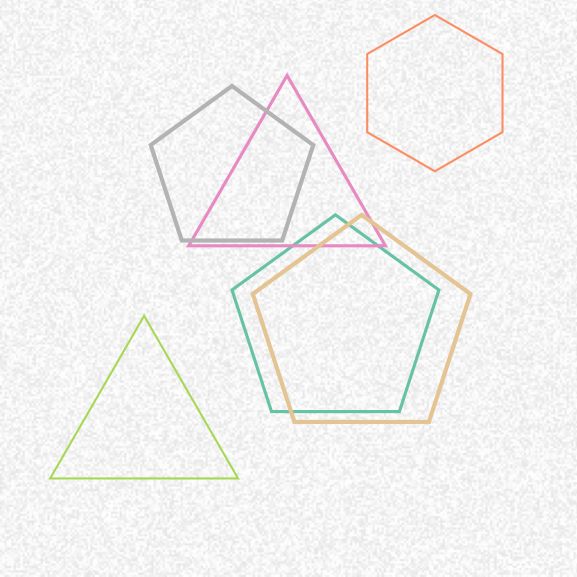[{"shape": "pentagon", "thickness": 1.5, "radius": 0.94, "center": [0.581, 0.439]}, {"shape": "hexagon", "thickness": 1, "radius": 0.68, "center": [0.753, 0.838]}, {"shape": "triangle", "thickness": 1.5, "radius": 0.98, "center": [0.497, 0.672]}, {"shape": "triangle", "thickness": 1, "radius": 0.94, "center": [0.25, 0.265]}, {"shape": "pentagon", "thickness": 2, "radius": 0.99, "center": [0.626, 0.429]}, {"shape": "pentagon", "thickness": 2, "radius": 0.74, "center": [0.402, 0.702]}]